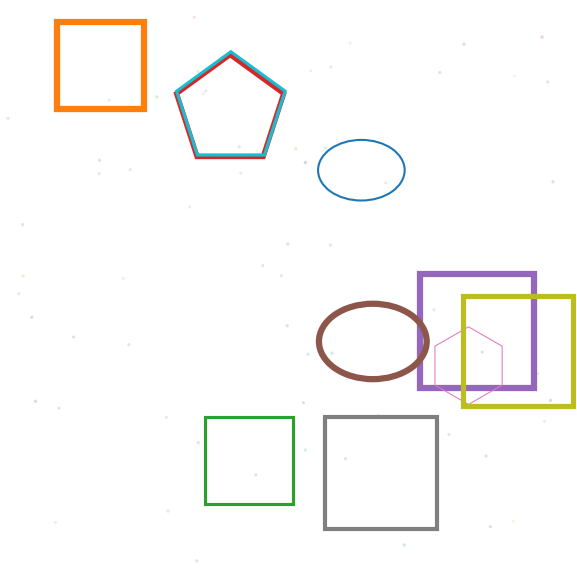[{"shape": "oval", "thickness": 1, "radius": 0.37, "center": [0.626, 0.704]}, {"shape": "square", "thickness": 3, "radius": 0.38, "center": [0.175, 0.886]}, {"shape": "square", "thickness": 1.5, "radius": 0.38, "center": [0.431, 0.202]}, {"shape": "pentagon", "thickness": 2.5, "radius": 0.49, "center": [0.398, 0.807]}, {"shape": "square", "thickness": 3, "radius": 0.49, "center": [0.826, 0.426]}, {"shape": "oval", "thickness": 3, "radius": 0.47, "center": [0.646, 0.408]}, {"shape": "hexagon", "thickness": 0.5, "radius": 0.34, "center": [0.811, 0.366]}, {"shape": "square", "thickness": 2, "radius": 0.48, "center": [0.66, 0.18]}, {"shape": "square", "thickness": 2.5, "radius": 0.47, "center": [0.897, 0.391]}, {"shape": "pentagon", "thickness": 1.5, "radius": 0.49, "center": [0.4, 0.811]}]